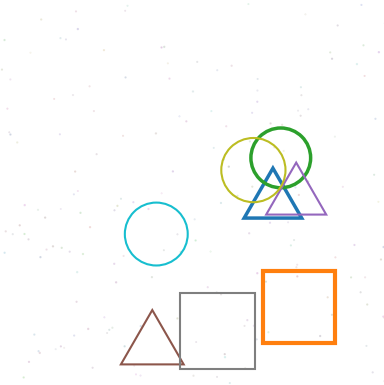[{"shape": "triangle", "thickness": 2.5, "radius": 0.43, "center": [0.709, 0.477]}, {"shape": "square", "thickness": 3, "radius": 0.47, "center": [0.776, 0.202]}, {"shape": "circle", "thickness": 2.5, "radius": 0.39, "center": [0.729, 0.59]}, {"shape": "triangle", "thickness": 1.5, "radius": 0.45, "center": [0.769, 0.488]}, {"shape": "triangle", "thickness": 1.5, "radius": 0.47, "center": [0.396, 0.101]}, {"shape": "square", "thickness": 1.5, "radius": 0.49, "center": [0.565, 0.14]}, {"shape": "circle", "thickness": 1.5, "radius": 0.42, "center": [0.658, 0.558]}, {"shape": "circle", "thickness": 1.5, "radius": 0.41, "center": [0.406, 0.392]}]